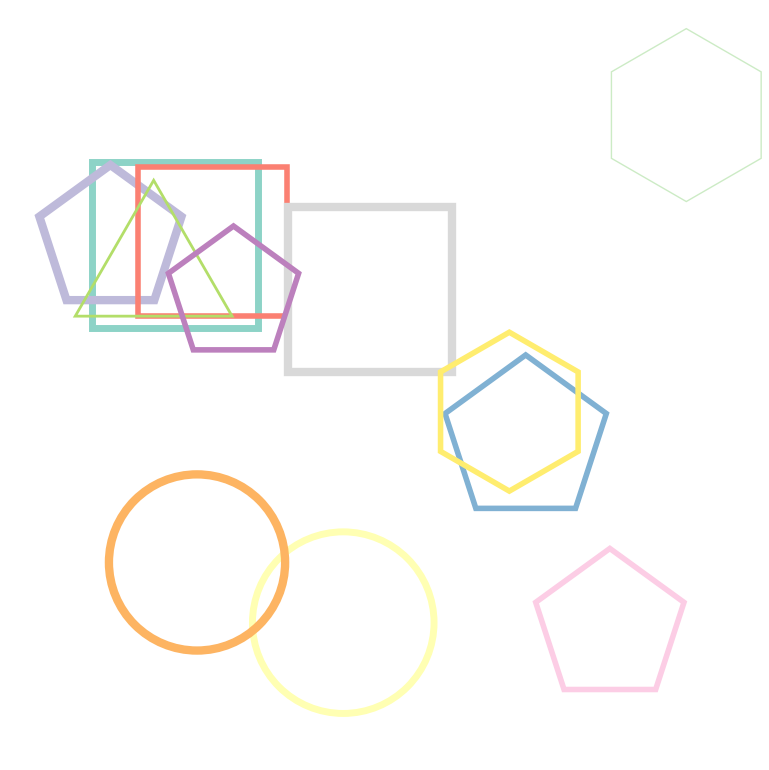[{"shape": "square", "thickness": 2.5, "radius": 0.54, "center": [0.227, 0.682]}, {"shape": "circle", "thickness": 2.5, "radius": 0.59, "center": [0.446, 0.191]}, {"shape": "pentagon", "thickness": 3, "radius": 0.49, "center": [0.143, 0.689]}, {"shape": "square", "thickness": 2, "radius": 0.49, "center": [0.276, 0.686]}, {"shape": "pentagon", "thickness": 2, "radius": 0.55, "center": [0.683, 0.429]}, {"shape": "circle", "thickness": 3, "radius": 0.57, "center": [0.256, 0.27]}, {"shape": "triangle", "thickness": 1, "radius": 0.59, "center": [0.2, 0.648]}, {"shape": "pentagon", "thickness": 2, "radius": 0.51, "center": [0.792, 0.186]}, {"shape": "square", "thickness": 3, "radius": 0.53, "center": [0.48, 0.624]}, {"shape": "pentagon", "thickness": 2, "radius": 0.44, "center": [0.303, 0.618]}, {"shape": "hexagon", "thickness": 0.5, "radius": 0.56, "center": [0.891, 0.851]}, {"shape": "hexagon", "thickness": 2, "radius": 0.52, "center": [0.661, 0.465]}]